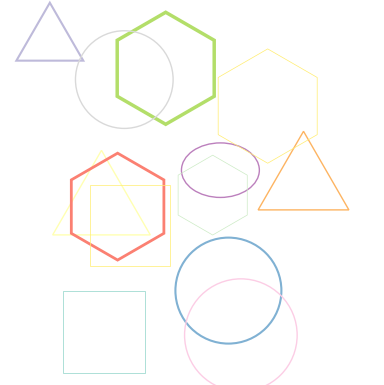[{"shape": "square", "thickness": 0.5, "radius": 0.53, "center": [0.271, 0.137]}, {"shape": "triangle", "thickness": 1, "radius": 0.73, "center": [0.264, 0.463]}, {"shape": "triangle", "thickness": 1.5, "radius": 0.5, "center": [0.129, 0.893]}, {"shape": "hexagon", "thickness": 2, "radius": 0.69, "center": [0.305, 0.463]}, {"shape": "circle", "thickness": 1.5, "radius": 0.69, "center": [0.593, 0.245]}, {"shape": "triangle", "thickness": 1, "radius": 0.68, "center": [0.788, 0.523]}, {"shape": "hexagon", "thickness": 2.5, "radius": 0.73, "center": [0.43, 0.823]}, {"shape": "circle", "thickness": 1, "radius": 0.73, "center": [0.626, 0.129]}, {"shape": "circle", "thickness": 1, "radius": 0.63, "center": [0.323, 0.793]}, {"shape": "oval", "thickness": 1, "radius": 0.51, "center": [0.572, 0.558]}, {"shape": "hexagon", "thickness": 0.5, "radius": 0.52, "center": [0.552, 0.493]}, {"shape": "square", "thickness": 0.5, "radius": 0.52, "center": [0.338, 0.414]}, {"shape": "hexagon", "thickness": 0.5, "radius": 0.74, "center": [0.695, 0.725]}]